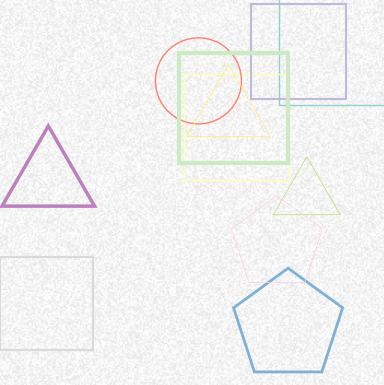[{"shape": "square", "thickness": 1, "radius": 0.73, "center": [0.871, 0.873]}, {"shape": "square", "thickness": 1, "radius": 0.69, "center": [0.614, 0.671]}, {"shape": "square", "thickness": 1.5, "radius": 0.62, "center": [0.775, 0.866]}, {"shape": "circle", "thickness": 1, "radius": 0.56, "center": [0.515, 0.79]}, {"shape": "pentagon", "thickness": 2, "radius": 0.74, "center": [0.748, 0.154]}, {"shape": "triangle", "thickness": 0.5, "radius": 0.5, "center": [0.797, 0.492]}, {"shape": "pentagon", "thickness": 0.5, "radius": 0.62, "center": [0.719, 0.367]}, {"shape": "square", "thickness": 1.5, "radius": 0.61, "center": [0.121, 0.211]}, {"shape": "triangle", "thickness": 2.5, "radius": 0.69, "center": [0.126, 0.534]}, {"shape": "square", "thickness": 3, "radius": 0.71, "center": [0.606, 0.72]}, {"shape": "triangle", "thickness": 0.5, "radius": 0.62, "center": [0.594, 0.708]}]